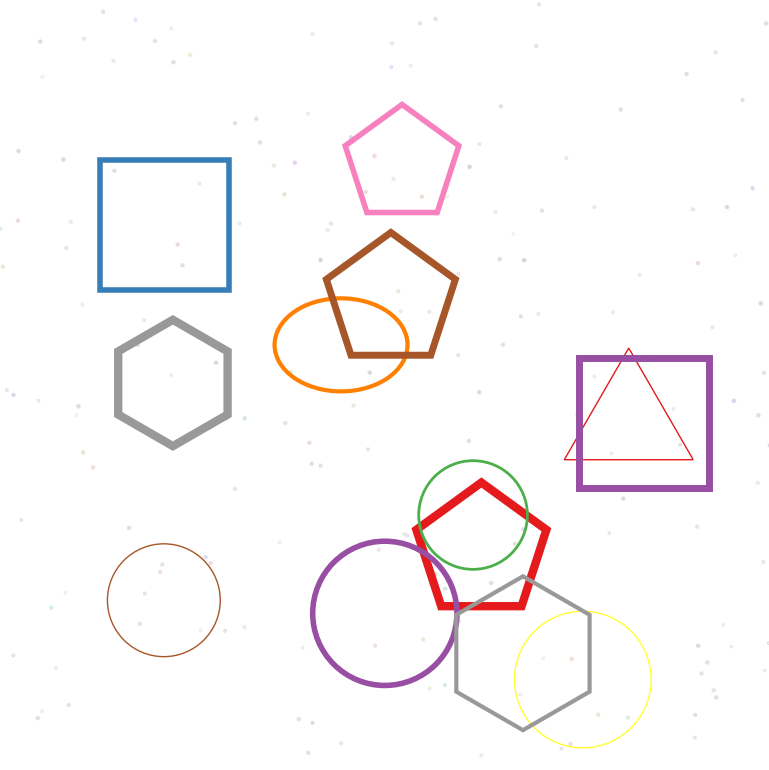[{"shape": "pentagon", "thickness": 3, "radius": 0.44, "center": [0.625, 0.285]}, {"shape": "triangle", "thickness": 0.5, "radius": 0.48, "center": [0.817, 0.451]}, {"shape": "square", "thickness": 2, "radius": 0.42, "center": [0.214, 0.708]}, {"shape": "circle", "thickness": 1, "radius": 0.35, "center": [0.614, 0.331]}, {"shape": "square", "thickness": 2.5, "radius": 0.42, "center": [0.836, 0.451]}, {"shape": "circle", "thickness": 2, "radius": 0.47, "center": [0.5, 0.203]}, {"shape": "oval", "thickness": 1.5, "radius": 0.43, "center": [0.443, 0.552]}, {"shape": "circle", "thickness": 0.5, "radius": 0.44, "center": [0.757, 0.117]}, {"shape": "circle", "thickness": 0.5, "radius": 0.37, "center": [0.213, 0.22]}, {"shape": "pentagon", "thickness": 2.5, "radius": 0.44, "center": [0.508, 0.61]}, {"shape": "pentagon", "thickness": 2, "radius": 0.39, "center": [0.522, 0.787]}, {"shape": "hexagon", "thickness": 3, "radius": 0.41, "center": [0.225, 0.503]}, {"shape": "hexagon", "thickness": 1.5, "radius": 0.5, "center": [0.679, 0.152]}]